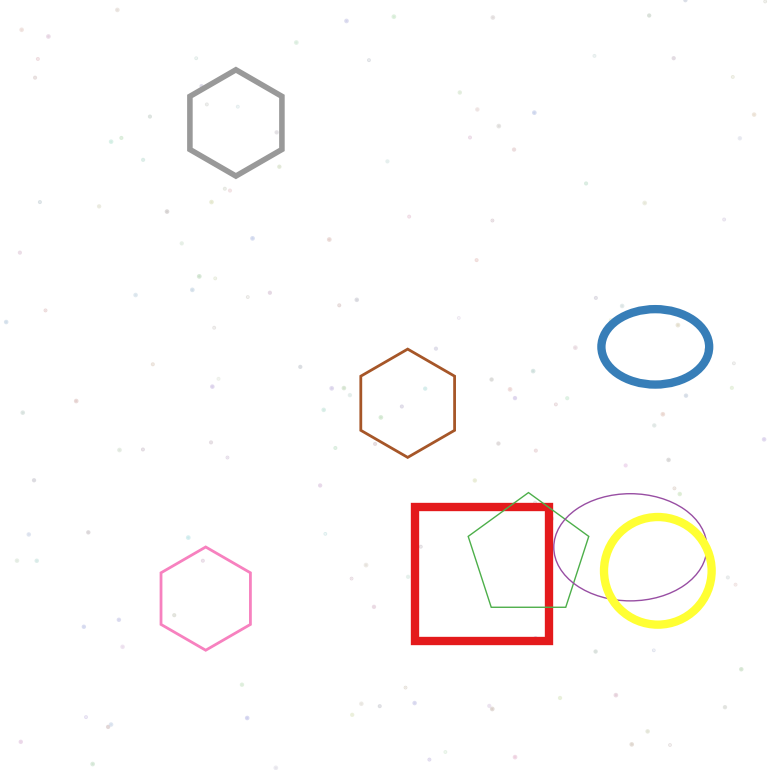[{"shape": "square", "thickness": 3, "radius": 0.44, "center": [0.626, 0.255]}, {"shape": "oval", "thickness": 3, "radius": 0.35, "center": [0.851, 0.55]}, {"shape": "pentagon", "thickness": 0.5, "radius": 0.41, "center": [0.686, 0.278]}, {"shape": "oval", "thickness": 0.5, "radius": 0.5, "center": [0.819, 0.289]}, {"shape": "circle", "thickness": 3, "radius": 0.35, "center": [0.854, 0.259]}, {"shape": "hexagon", "thickness": 1, "radius": 0.35, "center": [0.529, 0.476]}, {"shape": "hexagon", "thickness": 1, "radius": 0.34, "center": [0.267, 0.223]}, {"shape": "hexagon", "thickness": 2, "radius": 0.34, "center": [0.306, 0.84]}]